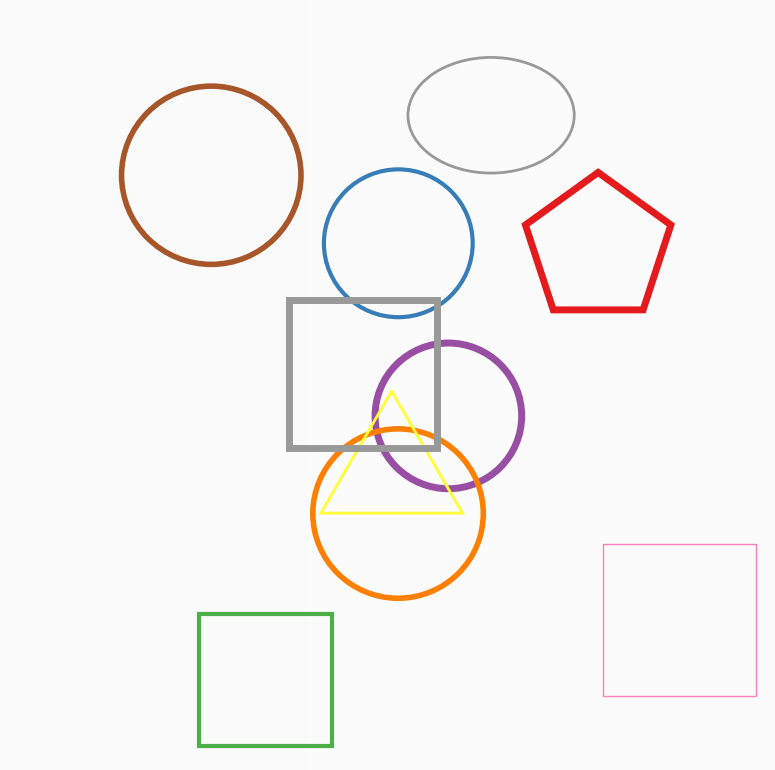[{"shape": "pentagon", "thickness": 2.5, "radius": 0.49, "center": [0.772, 0.677]}, {"shape": "circle", "thickness": 1.5, "radius": 0.48, "center": [0.514, 0.684]}, {"shape": "square", "thickness": 1.5, "radius": 0.43, "center": [0.342, 0.117]}, {"shape": "circle", "thickness": 2.5, "radius": 0.47, "center": [0.579, 0.46]}, {"shape": "circle", "thickness": 2, "radius": 0.55, "center": [0.514, 0.333]}, {"shape": "triangle", "thickness": 1, "radius": 0.53, "center": [0.505, 0.386]}, {"shape": "circle", "thickness": 2, "radius": 0.58, "center": [0.273, 0.772]}, {"shape": "square", "thickness": 0.5, "radius": 0.5, "center": [0.877, 0.195]}, {"shape": "square", "thickness": 2.5, "radius": 0.48, "center": [0.469, 0.515]}, {"shape": "oval", "thickness": 1, "radius": 0.54, "center": [0.634, 0.85]}]